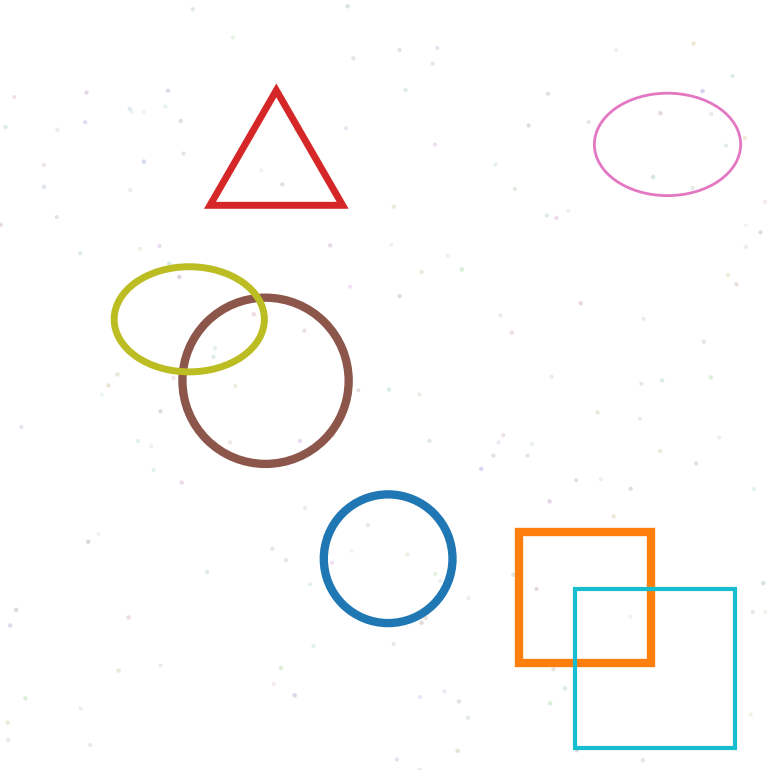[{"shape": "circle", "thickness": 3, "radius": 0.42, "center": [0.504, 0.274]}, {"shape": "square", "thickness": 3, "radius": 0.43, "center": [0.76, 0.224]}, {"shape": "triangle", "thickness": 2.5, "radius": 0.5, "center": [0.359, 0.783]}, {"shape": "circle", "thickness": 3, "radius": 0.54, "center": [0.345, 0.505]}, {"shape": "oval", "thickness": 1, "radius": 0.48, "center": [0.867, 0.812]}, {"shape": "oval", "thickness": 2.5, "radius": 0.49, "center": [0.246, 0.585]}, {"shape": "square", "thickness": 1.5, "radius": 0.52, "center": [0.851, 0.132]}]